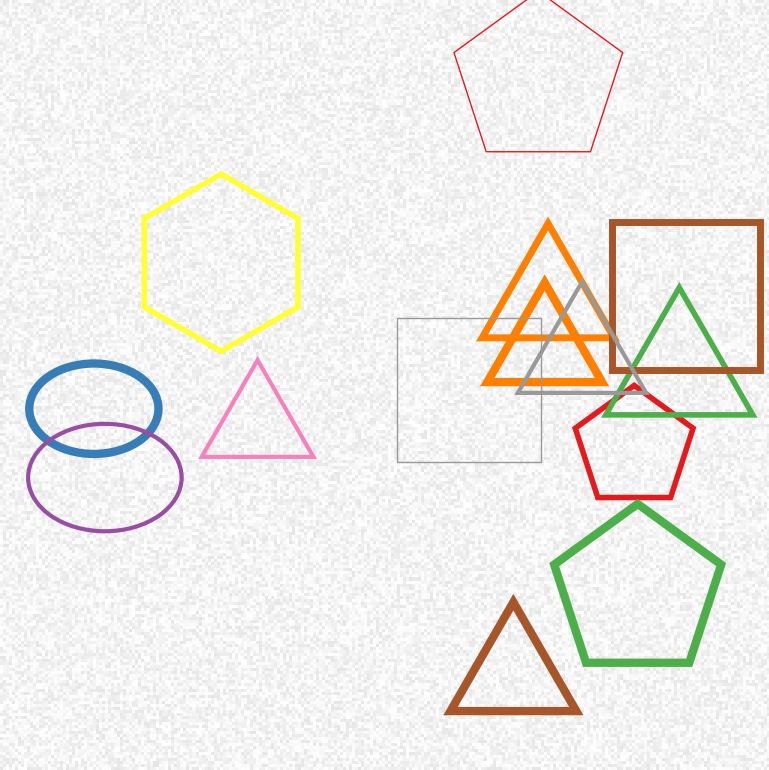[{"shape": "pentagon", "thickness": 2, "radius": 0.4, "center": [0.824, 0.419]}, {"shape": "pentagon", "thickness": 0.5, "radius": 0.58, "center": [0.699, 0.896]}, {"shape": "oval", "thickness": 3, "radius": 0.42, "center": [0.122, 0.469]}, {"shape": "pentagon", "thickness": 3, "radius": 0.57, "center": [0.828, 0.232]}, {"shape": "triangle", "thickness": 2, "radius": 0.55, "center": [0.882, 0.516]}, {"shape": "oval", "thickness": 1.5, "radius": 0.5, "center": [0.136, 0.38]}, {"shape": "triangle", "thickness": 3, "radius": 0.43, "center": [0.707, 0.547]}, {"shape": "triangle", "thickness": 2.5, "radius": 0.49, "center": [0.712, 0.611]}, {"shape": "hexagon", "thickness": 2, "radius": 0.58, "center": [0.287, 0.659]}, {"shape": "triangle", "thickness": 3, "radius": 0.47, "center": [0.667, 0.124]}, {"shape": "square", "thickness": 2.5, "radius": 0.48, "center": [0.891, 0.615]}, {"shape": "triangle", "thickness": 1.5, "radius": 0.42, "center": [0.334, 0.449]}, {"shape": "triangle", "thickness": 1.5, "radius": 0.48, "center": [0.756, 0.538]}, {"shape": "square", "thickness": 0.5, "radius": 0.47, "center": [0.61, 0.493]}]